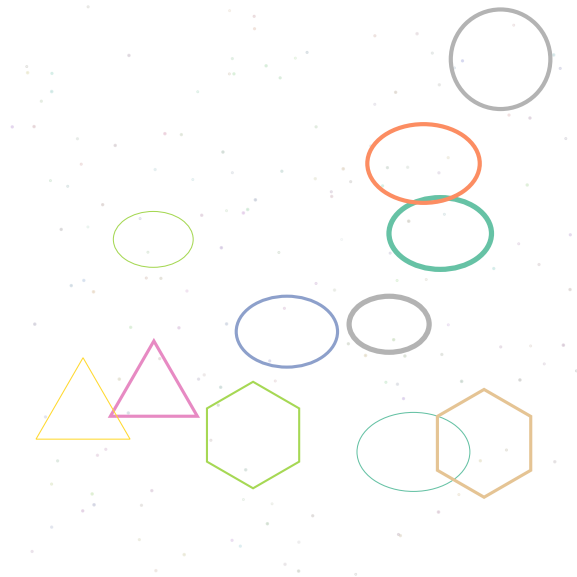[{"shape": "oval", "thickness": 2.5, "radius": 0.44, "center": [0.762, 0.595]}, {"shape": "oval", "thickness": 0.5, "radius": 0.49, "center": [0.716, 0.217]}, {"shape": "oval", "thickness": 2, "radius": 0.49, "center": [0.733, 0.716]}, {"shape": "oval", "thickness": 1.5, "radius": 0.44, "center": [0.497, 0.425]}, {"shape": "triangle", "thickness": 1.5, "radius": 0.43, "center": [0.266, 0.322]}, {"shape": "hexagon", "thickness": 1, "radius": 0.46, "center": [0.438, 0.246]}, {"shape": "oval", "thickness": 0.5, "radius": 0.35, "center": [0.265, 0.585]}, {"shape": "triangle", "thickness": 0.5, "radius": 0.47, "center": [0.144, 0.286]}, {"shape": "hexagon", "thickness": 1.5, "radius": 0.47, "center": [0.838, 0.231]}, {"shape": "circle", "thickness": 2, "radius": 0.43, "center": [0.867, 0.897]}, {"shape": "oval", "thickness": 2.5, "radius": 0.35, "center": [0.674, 0.438]}]